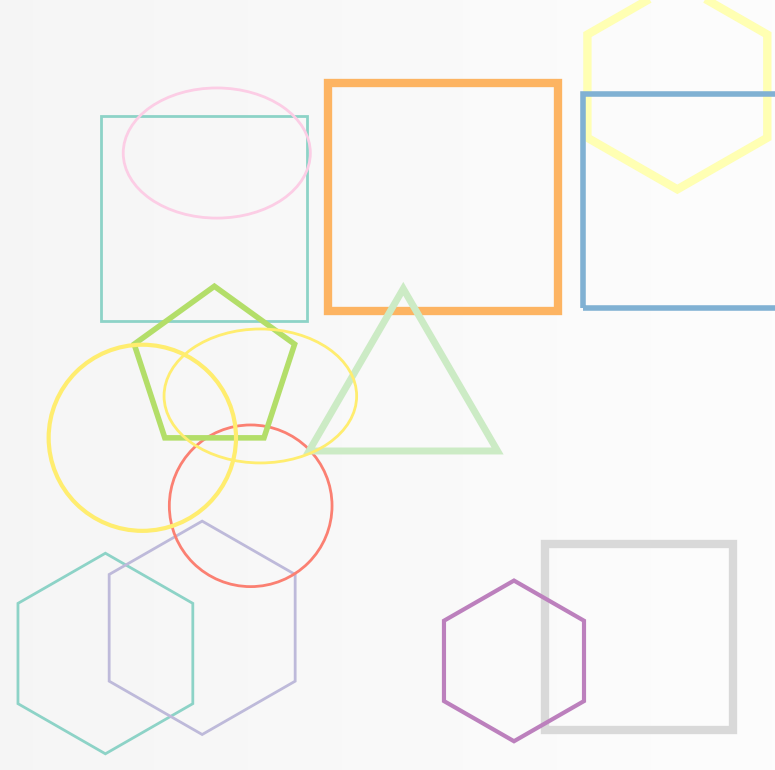[{"shape": "hexagon", "thickness": 1, "radius": 0.65, "center": [0.136, 0.151]}, {"shape": "square", "thickness": 1, "radius": 0.67, "center": [0.263, 0.716]}, {"shape": "hexagon", "thickness": 3, "radius": 0.67, "center": [0.874, 0.888]}, {"shape": "hexagon", "thickness": 1, "radius": 0.69, "center": [0.261, 0.185]}, {"shape": "circle", "thickness": 1, "radius": 0.52, "center": [0.323, 0.343]}, {"shape": "square", "thickness": 2, "radius": 0.69, "center": [0.891, 0.739]}, {"shape": "square", "thickness": 3, "radius": 0.74, "center": [0.572, 0.744]}, {"shape": "pentagon", "thickness": 2, "radius": 0.54, "center": [0.277, 0.519]}, {"shape": "oval", "thickness": 1, "radius": 0.6, "center": [0.28, 0.801]}, {"shape": "square", "thickness": 3, "radius": 0.6, "center": [0.825, 0.172]}, {"shape": "hexagon", "thickness": 1.5, "radius": 0.52, "center": [0.663, 0.142]}, {"shape": "triangle", "thickness": 2.5, "radius": 0.7, "center": [0.52, 0.485]}, {"shape": "circle", "thickness": 1.5, "radius": 0.6, "center": [0.184, 0.431]}, {"shape": "oval", "thickness": 1, "radius": 0.62, "center": [0.336, 0.486]}]